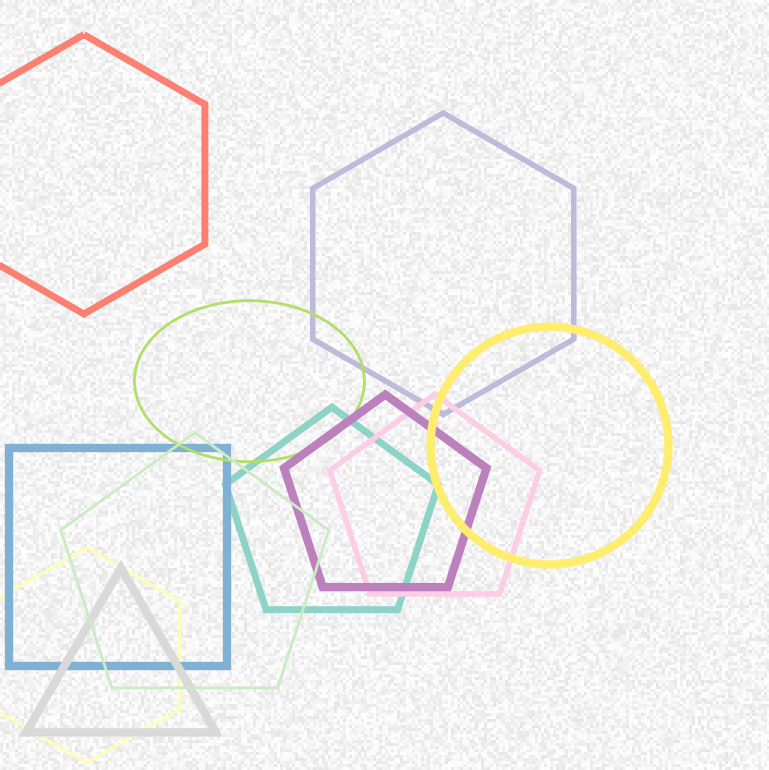[{"shape": "pentagon", "thickness": 2.5, "radius": 0.73, "center": [0.431, 0.326]}, {"shape": "hexagon", "thickness": 1, "radius": 0.7, "center": [0.112, 0.149]}, {"shape": "hexagon", "thickness": 2, "radius": 0.98, "center": [0.576, 0.657]}, {"shape": "hexagon", "thickness": 2.5, "radius": 0.91, "center": [0.109, 0.774]}, {"shape": "square", "thickness": 3, "radius": 0.71, "center": [0.153, 0.276]}, {"shape": "oval", "thickness": 1, "radius": 0.75, "center": [0.324, 0.505]}, {"shape": "pentagon", "thickness": 2, "radius": 0.72, "center": [0.565, 0.345]}, {"shape": "triangle", "thickness": 3, "radius": 0.71, "center": [0.157, 0.12]}, {"shape": "pentagon", "thickness": 3, "radius": 0.69, "center": [0.5, 0.349]}, {"shape": "pentagon", "thickness": 1, "radius": 0.92, "center": [0.253, 0.255]}, {"shape": "circle", "thickness": 3, "radius": 0.77, "center": [0.714, 0.421]}]